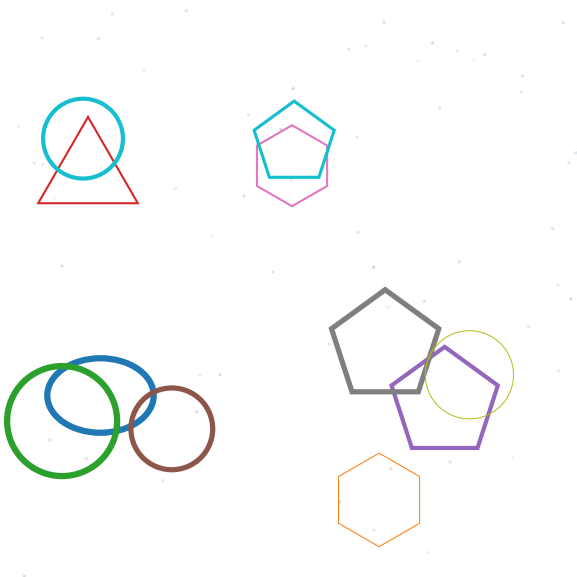[{"shape": "oval", "thickness": 3, "radius": 0.46, "center": [0.174, 0.314]}, {"shape": "hexagon", "thickness": 0.5, "radius": 0.41, "center": [0.656, 0.133]}, {"shape": "circle", "thickness": 3, "radius": 0.48, "center": [0.108, 0.27]}, {"shape": "triangle", "thickness": 1, "radius": 0.5, "center": [0.152, 0.697]}, {"shape": "pentagon", "thickness": 2, "radius": 0.48, "center": [0.77, 0.302]}, {"shape": "circle", "thickness": 2.5, "radius": 0.35, "center": [0.297, 0.257]}, {"shape": "hexagon", "thickness": 1, "radius": 0.35, "center": [0.506, 0.712]}, {"shape": "pentagon", "thickness": 2.5, "radius": 0.49, "center": [0.667, 0.4]}, {"shape": "circle", "thickness": 0.5, "radius": 0.38, "center": [0.813, 0.35]}, {"shape": "pentagon", "thickness": 1.5, "radius": 0.36, "center": [0.509, 0.751]}, {"shape": "circle", "thickness": 2, "radius": 0.35, "center": [0.144, 0.759]}]